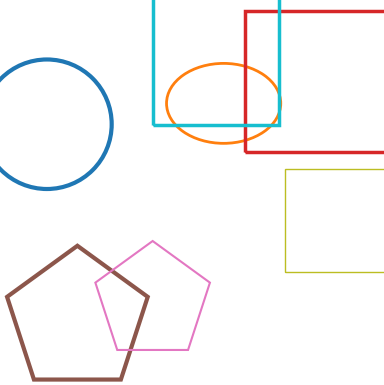[{"shape": "circle", "thickness": 3, "radius": 0.84, "center": [0.122, 0.677]}, {"shape": "oval", "thickness": 2, "radius": 0.74, "center": [0.581, 0.732]}, {"shape": "square", "thickness": 2.5, "radius": 0.91, "center": [0.818, 0.789]}, {"shape": "pentagon", "thickness": 3, "radius": 0.96, "center": [0.201, 0.17]}, {"shape": "pentagon", "thickness": 1.5, "radius": 0.78, "center": [0.396, 0.218]}, {"shape": "square", "thickness": 1, "radius": 0.67, "center": [0.875, 0.427]}, {"shape": "square", "thickness": 2.5, "radius": 0.82, "center": [0.561, 0.84]}]